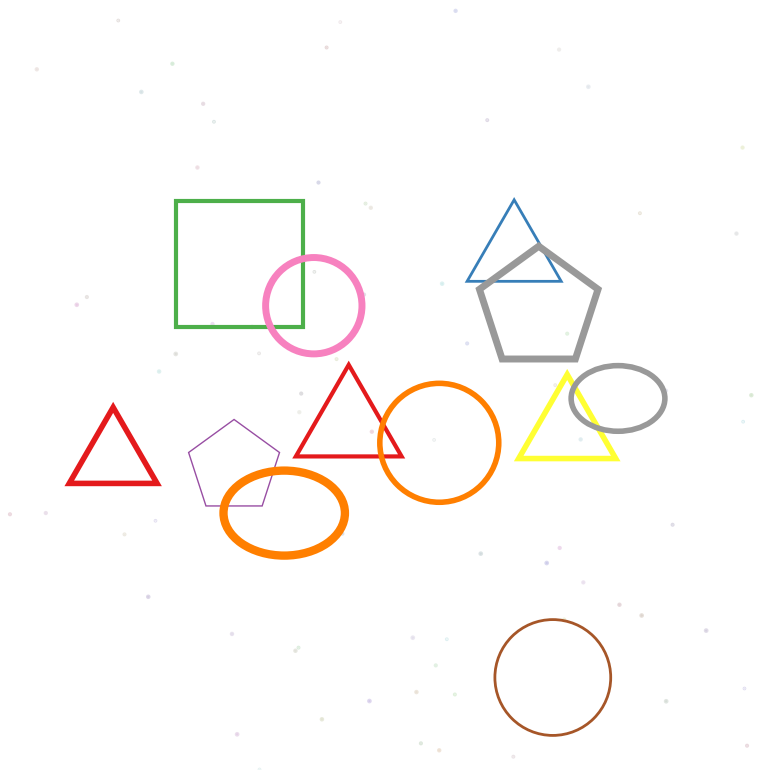[{"shape": "triangle", "thickness": 2, "radius": 0.33, "center": [0.147, 0.405]}, {"shape": "triangle", "thickness": 1.5, "radius": 0.4, "center": [0.453, 0.447]}, {"shape": "triangle", "thickness": 1, "radius": 0.35, "center": [0.668, 0.67]}, {"shape": "square", "thickness": 1.5, "radius": 0.41, "center": [0.311, 0.657]}, {"shape": "pentagon", "thickness": 0.5, "radius": 0.31, "center": [0.304, 0.393]}, {"shape": "oval", "thickness": 3, "radius": 0.39, "center": [0.369, 0.334]}, {"shape": "circle", "thickness": 2, "radius": 0.39, "center": [0.571, 0.425]}, {"shape": "triangle", "thickness": 2, "radius": 0.36, "center": [0.737, 0.441]}, {"shape": "circle", "thickness": 1, "radius": 0.38, "center": [0.718, 0.12]}, {"shape": "circle", "thickness": 2.5, "radius": 0.31, "center": [0.408, 0.603]}, {"shape": "pentagon", "thickness": 2.5, "radius": 0.4, "center": [0.7, 0.599]}, {"shape": "oval", "thickness": 2, "radius": 0.3, "center": [0.803, 0.483]}]